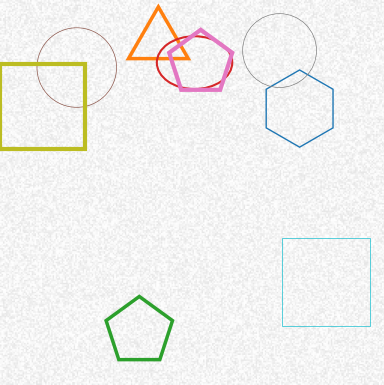[{"shape": "hexagon", "thickness": 1, "radius": 0.5, "center": [0.778, 0.718]}, {"shape": "triangle", "thickness": 2.5, "radius": 0.45, "center": [0.411, 0.893]}, {"shape": "pentagon", "thickness": 2.5, "radius": 0.45, "center": [0.362, 0.139]}, {"shape": "oval", "thickness": 1.5, "radius": 0.49, "center": [0.505, 0.837]}, {"shape": "circle", "thickness": 0.5, "radius": 0.52, "center": [0.199, 0.825]}, {"shape": "pentagon", "thickness": 3, "radius": 0.43, "center": [0.521, 0.836]}, {"shape": "circle", "thickness": 0.5, "radius": 0.48, "center": [0.726, 0.869]}, {"shape": "square", "thickness": 3, "radius": 0.55, "center": [0.11, 0.724]}, {"shape": "square", "thickness": 0.5, "radius": 0.57, "center": [0.846, 0.267]}]